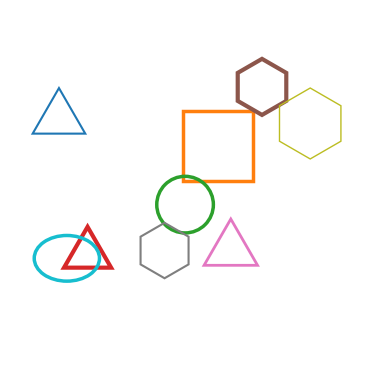[{"shape": "triangle", "thickness": 1.5, "radius": 0.39, "center": [0.153, 0.692]}, {"shape": "square", "thickness": 2.5, "radius": 0.45, "center": [0.566, 0.62]}, {"shape": "circle", "thickness": 2.5, "radius": 0.37, "center": [0.481, 0.468]}, {"shape": "triangle", "thickness": 3, "radius": 0.35, "center": [0.227, 0.34]}, {"shape": "hexagon", "thickness": 3, "radius": 0.36, "center": [0.681, 0.774]}, {"shape": "triangle", "thickness": 2, "radius": 0.4, "center": [0.599, 0.351]}, {"shape": "hexagon", "thickness": 1.5, "radius": 0.36, "center": [0.427, 0.349]}, {"shape": "hexagon", "thickness": 1, "radius": 0.46, "center": [0.806, 0.679]}, {"shape": "oval", "thickness": 2.5, "radius": 0.42, "center": [0.174, 0.329]}]